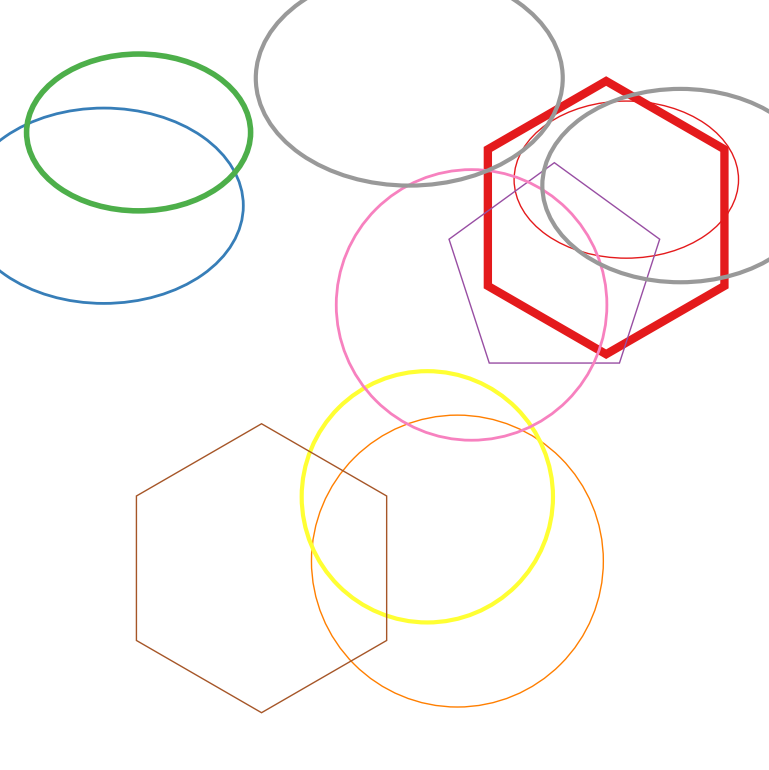[{"shape": "oval", "thickness": 0.5, "radius": 0.73, "center": [0.813, 0.767]}, {"shape": "hexagon", "thickness": 3, "radius": 0.89, "center": [0.787, 0.717]}, {"shape": "oval", "thickness": 1, "radius": 0.91, "center": [0.135, 0.733]}, {"shape": "oval", "thickness": 2, "radius": 0.73, "center": [0.18, 0.828]}, {"shape": "pentagon", "thickness": 0.5, "radius": 0.72, "center": [0.72, 0.645]}, {"shape": "circle", "thickness": 0.5, "radius": 0.95, "center": [0.594, 0.271]}, {"shape": "circle", "thickness": 1.5, "radius": 0.82, "center": [0.555, 0.355]}, {"shape": "hexagon", "thickness": 0.5, "radius": 0.94, "center": [0.34, 0.262]}, {"shape": "circle", "thickness": 1, "radius": 0.88, "center": [0.612, 0.604]}, {"shape": "oval", "thickness": 1.5, "radius": 1.0, "center": [0.532, 0.898]}, {"shape": "oval", "thickness": 1.5, "radius": 0.9, "center": [0.884, 0.759]}]